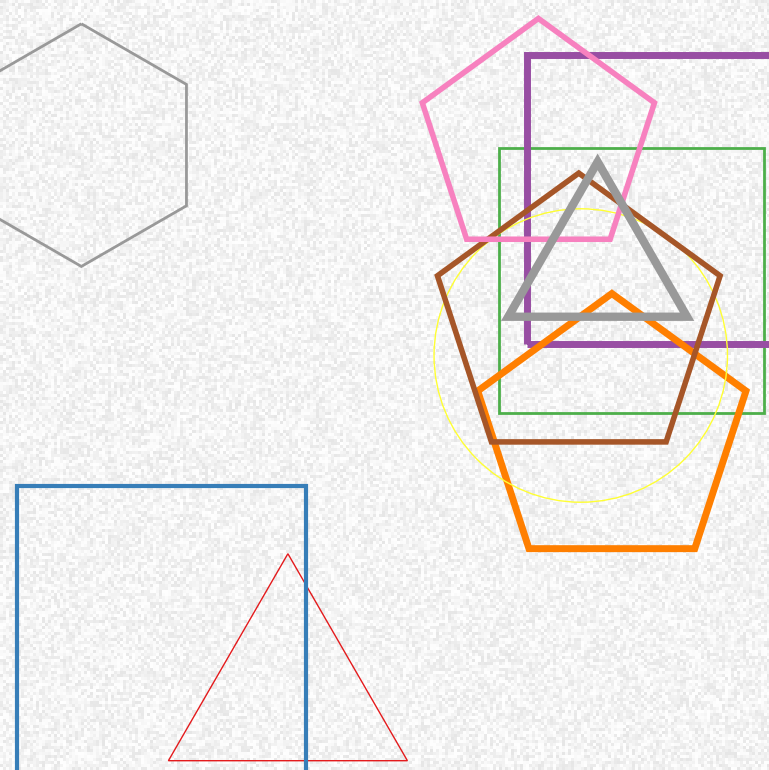[{"shape": "triangle", "thickness": 0.5, "radius": 0.9, "center": [0.374, 0.102]}, {"shape": "square", "thickness": 1.5, "radius": 0.94, "center": [0.209, 0.181]}, {"shape": "square", "thickness": 1, "radius": 0.86, "center": [0.82, 0.635]}, {"shape": "square", "thickness": 2.5, "radius": 0.94, "center": [0.872, 0.741]}, {"shape": "pentagon", "thickness": 2.5, "radius": 0.92, "center": [0.795, 0.436]}, {"shape": "circle", "thickness": 0.5, "radius": 0.95, "center": [0.754, 0.538]}, {"shape": "pentagon", "thickness": 2, "radius": 0.96, "center": [0.752, 0.582]}, {"shape": "pentagon", "thickness": 2, "radius": 0.79, "center": [0.699, 0.818]}, {"shape": "hexagon", "thickness": 1, "radius": 0.79, "center": [0.106, 0.812]}, {"shape": "triangle", "thickness": 3, "radius": 0.67, "center": [0.776, 0.656]}]